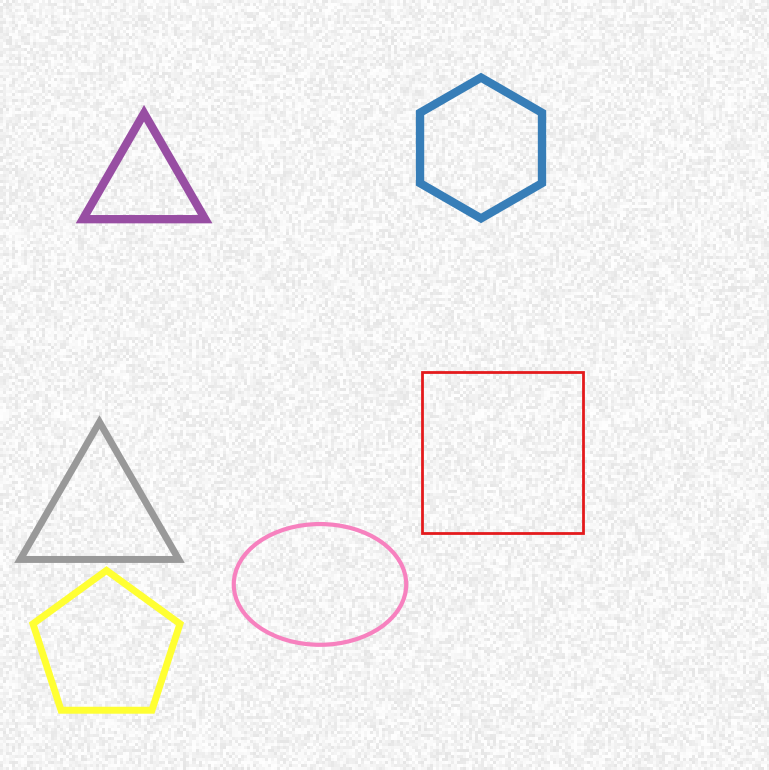[{"shape": "square", "thickness": 1, "radius": 0.52, "center": [0.653, 0.413]}, {"shape": "hexagon", "thickness": 3, "radius": 0.46, "center": [0.625, 0.808]}, {"shape": "triangle", "thickness": 3, "radius": 0.46, "center": [0.187, 0.761]}, {"shape": "pentagon", "thickness": 2.5, "radius": 0.5, "center": [0.138, 0.159]}, {"shape": "oval", "thickness": 1.5, "radius": 0.56, "center": [0.416, 0.241]}, {"shape": "triangle", "thickness": 2.5, "radius": 0.59, "center": [0.129, 0.333]}]